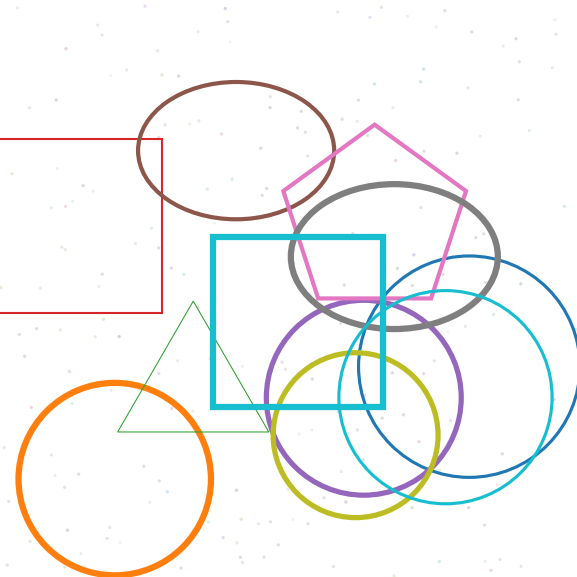[{"shape": "circle", "thickness": 1.5, "radius": 0.96, "center": [0.813, 0.364]}, {"shape": "circle", "thickness": 3, "radius": 0.83, "center": [0.199, 0.17]}, {"shape": "triangle", "thickness": 0.5, "radius": 0.76, "center": [0.335, 0.327]}, {"shape": "square", "thickness": 1, "radius": 0.75, "center": [0.13, 0.607]}, {"shape": "circle", "thickness": 2.5, "radius": 0.84, "center": [0.63, 0.31]}, {"shape": "oval", "thickness": 2, "radius": 0.85, "center": [0.409, 0.738]}, {"shape": "pentagon", "thickness": 2, "radius": 0.83, "center": [0.649, 0.617]}, {"shape": "oval", "thickness": 3, "radius": 0.9, "center": [0.683, 0.555]}, {"shape": "circle", "thickness": 2.5, "radius": 0.71, "center": [0.616, 0.246]}, {"shape": "square", "thickness": 3, "radius": 0.74, "center": [0.515, 0.442]}, {"shape": "circle", "thickness": 1.5, "radius": 0.92, "center": [0.771, 0.311]}]